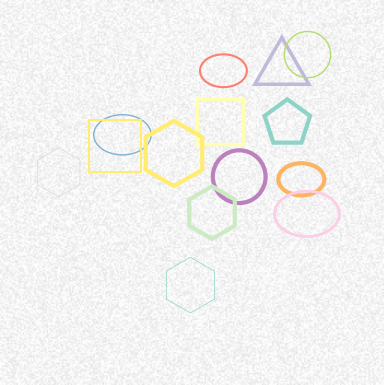[{"shape": "pentagon", "thickness": 3, "radius": 0.31, "center": [0.746, 0.68]}, {"shape": "hexagon", "thickness": 0.5, "radius": 0.36, "center": [0.495, 0.26]}, {"shape": "square", "thickness": 2.5, "radius": 0.29, "center": [0.571, 0.684]}, {"shape": "triangle", "thickness": 2.5, "radius": 0.4, "center": [0.732, 0.822]}, {"shape": "oval", "thickness": 1.5, "radius": 0.3, "center": [0.58, 0.816]}, {"shape": "oval", "thickness": 1, "radius": 0.37, "center": [0.318, 0.65]}, {"shape": "oval", "thickness": 3, "radius": 0.3, "center": [0.783, 0.534]}, {"shape": "circle", "thickness": 1, "radius": 0.3, "center": [0.799, 0.858]}, {"shape": "oval", "thickness": 2, "radius": 0.42, "center": [0.797, 0.445]}, {"shape": "hexagon", "thickness": 0.5, "radius": 0.32, "center": [0.153, 0.552]}, {"shape": "circle", "thickness": 3, "radius": 0.34, "center": [0.621, 0.541]}, {"shape": "hexagon", "thickness": 3, "radius": 0.34, "center": [0.551, 0.448]}, {"shape": "hexagon", "thickness": 3, "radius": 0.42, "center": [0.452, 0.601]}, {"shape": "square", "thickness": 1.5, "radius": 0.34, "center": [0.298, 0.621]}]